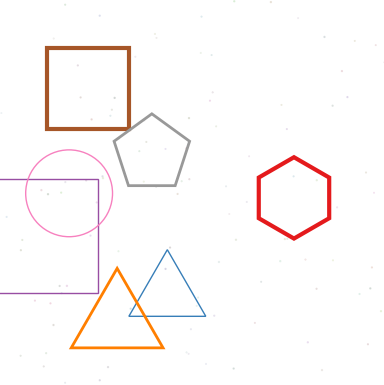[{"shape": "hexagon", "thickness": 3, "radius": 0.53, "center": [0.764, 0.486]}, {"shape": "triangle", "thickness": 1, "radius": 0.58, "center": [0.435, 0.236]}, {"shape": "square", "thickness": 1, "radius": 0.74, "center": [0.108, 0.387]}, {"shape": "triangle", "thickness": 2, "radius": 0.69, "center": [0.304, 0.165]}, {"shape": "square", "thickness": 3, "radius": 0.53, "center": [0.229, 0.77]}, {"shape": "circle", "thickness": 1, "radius": 0.56, "center": [0.179, 0.498]}, {"shape": "pentagon", "thickness": 2, "radius": 0.52, "center": [0.394, 0.601]}]